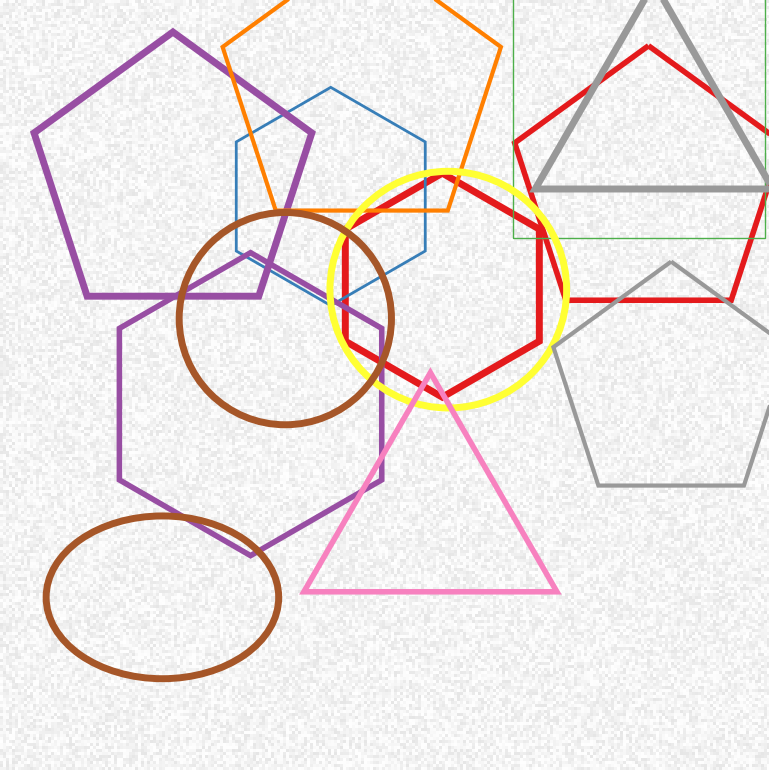[{"shape": "hexagon", "thickness": 2.5, "radius": 0.73, "center": [0.574, 0.63]}, {"shape": "pentagon", "thickness": 2, "radius": 0.91, "center": [0.842, 0.758]}, {"shape": "hexagon", "thickness": 1, "radius": 0.71, "center": [0.43, 0.745]}, {"shape": "square", "thickness": 0.5, "radius": 0.82, "center": [0.83, 0.854]}, {"shape": "pentagon", "thickness": 2.5, "radius": 0.95, "center": [0.225, 0.769]}, {"shape": "hexagon", "thickness": 2, "radius": 0.98, "center": [0.325, 0.475]}, {"shape": "pentagon", "thickness": 1.5, "radius": 0.95, "center": [0.47, 0.88]}, {"shape": "circle", "thickness": 2.5, "radius": 0.77, "center": [0.582, 0.624]}, {"shape": "circle", "thickness": 2.5, "radius": 0.69, "center": [0.371, 0.586]}, {"shape": "oval", "thickness": 2.5, "radius": 0.75, "center": [0.211, 0.224]}, {"shape": "triangle", "thickness": 2, "radius": 0.95, "center": [0.559, 0.326]}, {"shape": "triangle", "thickness": 2.5, "radius": 0.89, "center": [0.849, 0.844]}, {"shape": "pentagon", "thickness": 1.5, "radius": 0.8, "center": [0.872, 0.499]}]